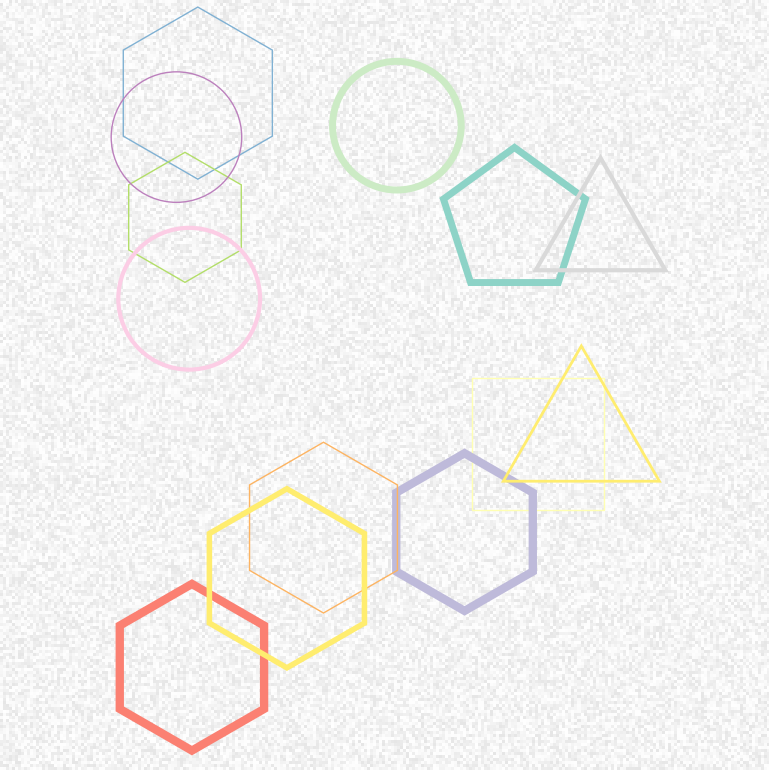[{"shape": "pentagon", "thickness": 2.5, "radius": 0.48, "center": [0.668, 0.712]}, {"shape": "square", "thickness": 0.5, "radius": 0.43, "center": [0.699, 0.423]}, {"shape": "hexagon", "thickness": 3, "radius": 0.51, "center": [0.603, 0.309]}, {"shape": "hexagon", "thickness": 3, "radius": 0.54, "center": [0.249, 0.133]}, {"shape": "hexagon", "thickness": 0.5, "radius": 0.56, "center": [0.257, 0.879]}, {"shape": "hexagon", "thickness": 0.5, "radius": 0.55, "center": [0.42, 0.315]}, {"shape": "hexagon", "thickness": 0.5, "radius": 0.42, "center": [0.24, 0.718]}, {"shape": "circle", "thickness": 1.5, "radius": 0.46, "center": [0.246, 0.612]}, {"shape": "triangle", "thickness": 1.5, "radius": 0.49, "center": [0.78, 0.698]}, {"shape": "circle", "thickness": 0.5, "radius": 0.42, "center": [0.229, 0.822]}, {"shape": "circle", "thickness": 2.5, "radius": 0.42, "center": [0.515, 0.837]}, {"shape": "triangle", "thickness": 1, "radius": 0.59, "center": [0.755, 0.434]}, {"shape": "hexagon", "thickness": 2, "radius": 0.58, "center": [0.373, 0.249]}]